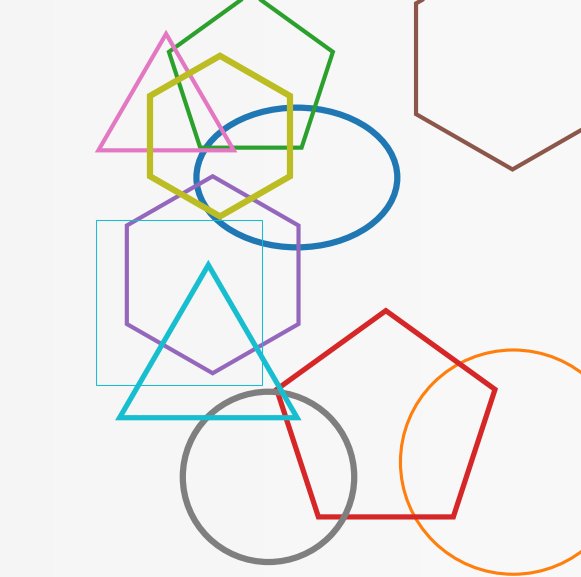[{"shape": "oval", "thickness": 3, "radius": 0.86, "center": [0.511, 0.692]}, {"shape": "circle", "thickness": 1.5, "radius": 0.97, "center": [0.883, 0.199]}, {"shape": "pentagon", "thickness": 2, "radius": 0.74, "center": [0.432, 0.863]}, {"shape": "pentagon", "thickness": 2.5, "radius": 0.99, "center": [0.664, 0.264]}, {"shape": "hexagon", "thickness": 2, "radius": 0.85, "center": [0.366, 0.523]}, {"shape": "hexagon", "thickness": 2, "radius": 0.96, "center": [0.882, 0.897]}, {"shape": "triangle", "thickness": 2, "radius": 0.67, "center": [0.286, 0.806]}, {"shape": "circle", "thickness": 3, "radius": 0.74, "center": [0.462, 0.173]}, {"shape": "hexagon", "thickness": 3, "radius": 0.7, "center": [0.378, 0.763]}, {"shape": "square", "thickness": 0.5, "radius": 0.71, "center": [0.308, 0.476]}, {"shape": "triangle", "thickness": 2.5, "radius": 0.88, "center": [0.358, 0.364]}]